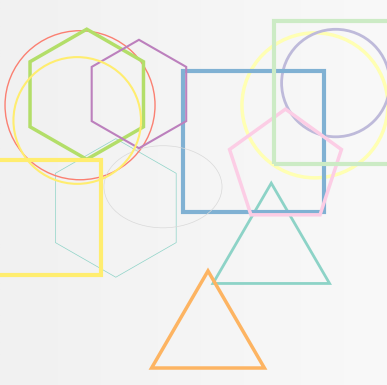[{"shape": "triangle", "thickness": 2, "radius": 0.87, "center": [0.7, 0.351]}, {"shape": "hexagon", "thickness": 0.5, "radius": 0.9, "center": [0.299, 0.46]}, {"shape": "circle", "thickness": 2.5, "radius": 0.94, "center": [0.813, 0.726]}, {"shape": "circle", "thickness": 2, "radius": 0.7, "center": [0.866, 0.784]}, {"shape": "circle", "thickness": 1, "radius": 0.97, "center": [0.207, 0.727]}, {"shape": "square", "thickness": 3, "radius": 0.91, "center": [0.654, 0.633]}, {"shape": "triangle", "thickness": 2.5, "radius": 0.84, "center": [0.537, 0.128]}, {"shape": "hexagon", "thickness": 2.5, "radius": 0.85, "center": [0.224, 0.755]}, {"shape": "pentagon", "thickness": 2.5, "radius": 0.76, "center": [0.737, 0.565]}, {"shape": "oval", "thickness": 0.5, "radius": 0.76, "center": [0.421, 0.515]}, {"shape": "hexagon", "thickness": 1.5, "radius": 0.7, "center": [0.359, 0.756]}, {"shape": "square", "thickness": 3, "radius": 0.93, "center": [0.894, 0.76]}, {"shape": "circle", "thickness": 1.5, "radius": 0.82, "center": [0.199, 0.687]}, {"shape": "square", "thickness": 3, "radius": 0.75, "center": [0.111, 0.435]}]